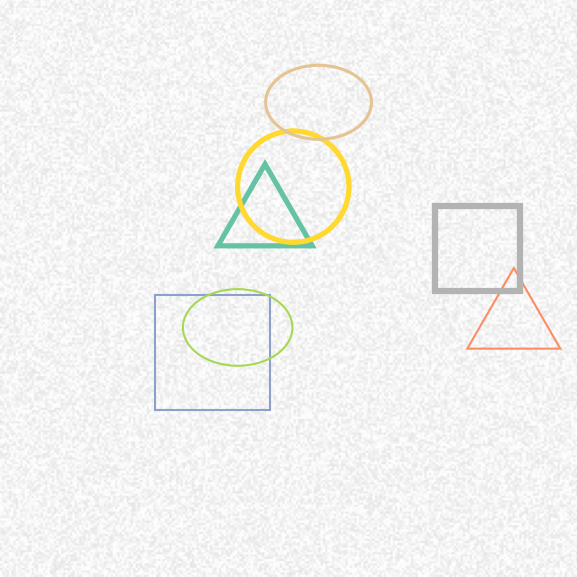[{"shape": "triangle", "thickness": 2.5, "radius": 0.47, "center": [0.459, 0.621]}, {"shape": "triangle", "thickness": 1, "radius": 0.47, "center": [0.89, 0.442]}, {"shape": "square", "thickness": 1, "radius": 0.5, "center": [0.368, 0.389]}, {"shape": "oval", "thickness": 1, "radius": 0.47, "center": [0.412, 0.432]}, {"shape": "circle", "thickness": 2.5, "radius": 0.48, "center": [0.508, 0.676]}, {"shape": "oval", "thickness": 1.5, "radius": 0.46, "center": [0.552, 0.822]}, {"shape": "square", "thickness": 3, "radius": 0.37, "center": [0.827, 0.569]}]